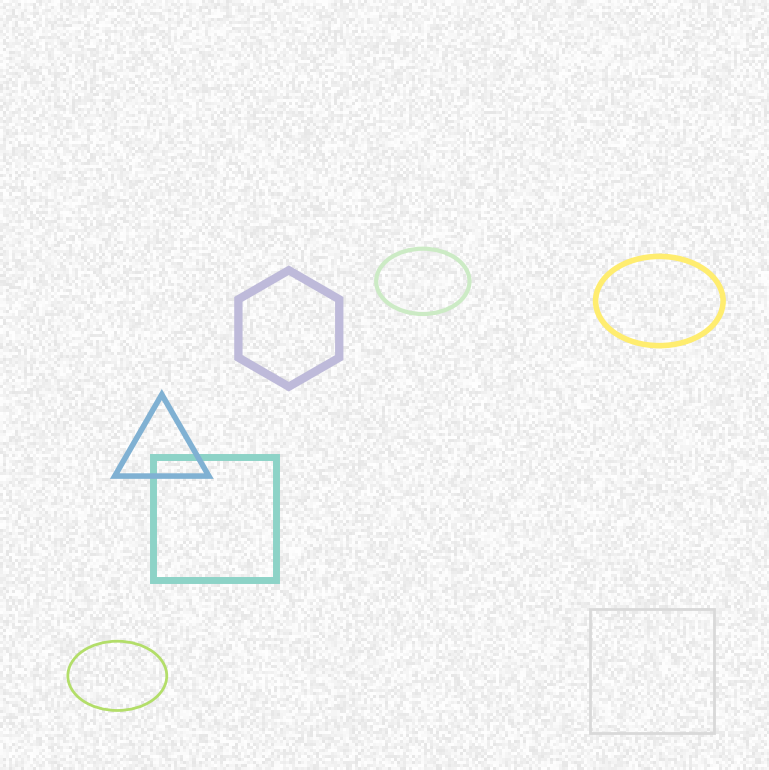[{"shape": "square", "thickness": 2.5, "radius": 0.4, "center": [0.278, 0.326]}, {"shape": "hexagon", "thickness": 3, "radius": 0.38, "center": [0.375, 0.573]}, {"shape": "triangle", "thickness": 2, "radius": 0.35, "center": [0.21, 0.417]}, {"shape": "oval", "thickness": 1, "radius": 0.32, "center": [0.152, 0.122]}, {"shape": "square", "thickness": 1, "radius": 0.4, "center": [0.847, 0.129]}, {"shape": "oval", "thickness": 1.5, "radius": 0.3, "center": [0.549, 0.635]}, {"shape": "oval", "thickness": 2, "radius": 0.41, "center": [0.856, 0.609]}]